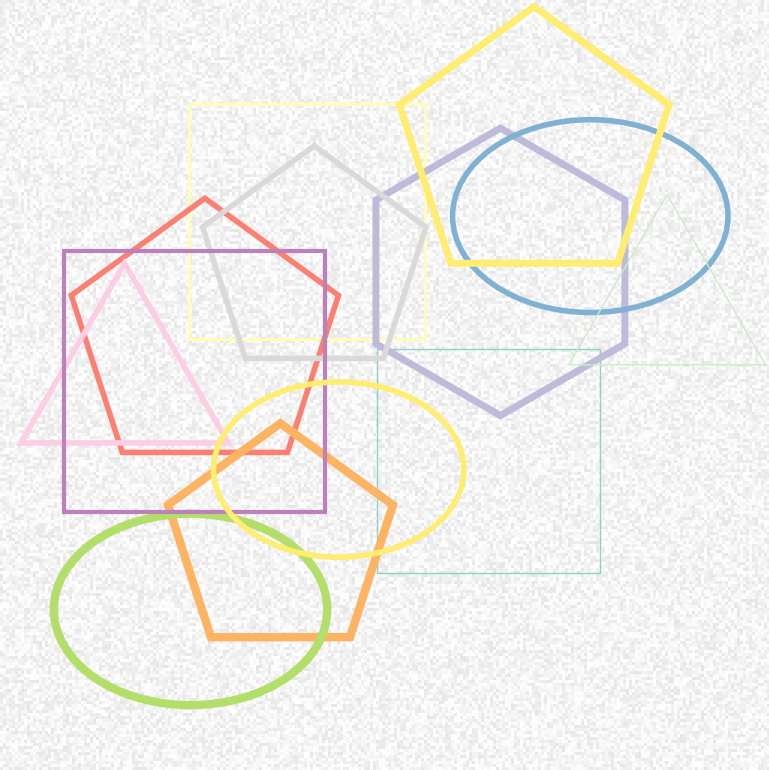[{"shape": "square", "thickness": 0.5, "radius": 0.73, "center": [0.635, 0.401]}, {"shape": "square", "thickness": 1, "radius": 0.76, "center": [0.399, 0.712]}, {"shape": "hexagon", "thickness": 2.5, "radius": 0.93, "center": [0.65, 0.647]}, {"shape": "pentagon", "thickness": 2, "radius": 0.91, "center": [0.266, 0.56]}, {"shape": "oval", "thickness": 2, "radius": 0.89, "center": [0.767, 0.719]}, {"shape": "pentagon", "thickness": 3, "radius": 0.77, "center": [0.364, 0.297]}, {"shape": "oval", "thickness": 3, "radius": 0.89, "center": [0.247, 0.208]}, {"shape": "triangle", "thickness": 2, "radius": 0.78, "center": [0.162, 0.503]}, {"shape": "pentagon", "thickness": 2, "radius": 0.76, "center": [0.408, 0.658]}, {"shape": "square", "thickness": 1.5, "radius": 0.85, "center": [0.253, 0.505]}, {"shape": "triangle", "thickness": 0.5, "radius": 0.74, "center": [0.866, 0.6]}, {"shape": "oval", "thickness": 2, "radius": 0.81, "center": [0.44, 0.39]}, {"shape": "pentagon", "thickness": 2.5, "radius": 0.92, "center": [0.694, 0.807]}]